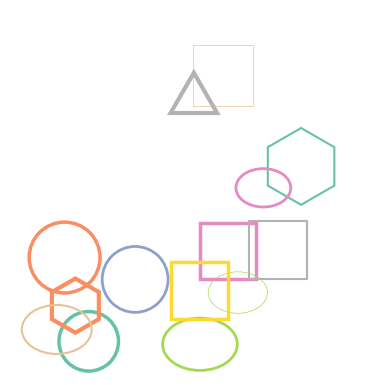[{"shape": "circle", "thickness": 2.5, "radius": 0.39, "center": [0.23, 0.113]}, {"shape": "hexagon", "thickness": 1.5, "radius": 0.5, "center": [0.782, 0.568]}, {"shape": "hexagon", "thickness": 3, "radius": 0.35, "center": [0.196, 0.206]}, {"shape": "circle", "thickness": 2.5, "radius": 0.46, "center": [0.168, 0.331]}, {"shape": "circle", "thickness": 2, "radius": 0.43, "center": [0.351, 0.274]}, {"shape": "oval", "thickness": 2, "radius": 0.36, "center": [0.684, 0.512]}, {"shape": "square", "thickness": 2.5, "radius": 0.36, "center": [0.592, 0.347]}, {"shape": "oval", "thickness": 2, "radius": 0.49, "center": [0.519, 0.106]}, {"shape": "oval", "thickness": 0.5, "radius": 0.38, "center": [0.618, 0.24]}, {"shape": "square", "thickness": 2.5, "radius": 0.37, "center": [0.519, 0.244]}, {"shape": "oval", "thickness": 1.5, "radius": 0.45, "center": [0.147, 0.144]}, {"shape": "square", "thickness": 0.5, "radius": 0.39, "center": [0.578, 0.804]}, {"shape": "triangle", "thickness": 3, "radius": 0.35, "center": [0.503, 0.741]}, {"shape": "square", "thickness": 1.5, "radius": 0.38, "center": [0.722, 0.352]}]